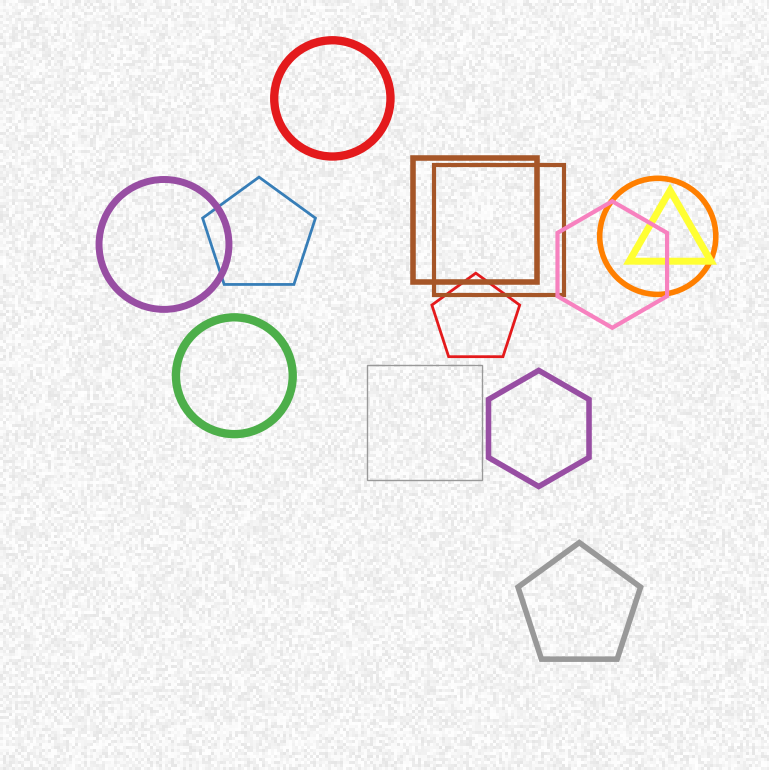[{"shape": "pentagon", "thickness": 1, "radius": 0.3, "center": [0.618, 0.585]}, {"shape": "circle", "thickness": 3, "radius": 0.38, "center": [0.432, 0.872]}, {"shape": "pentagon", "thickness": 1, "radius": 0.39, "center": [0.336, 0.693]}, {"shape": "circle", "thickness": 3, "radius": 0.38, "center": [0.304, 0.512]}, {"shape": "circle", "thickness": 2.5, "radius": 0.42, "center": [0.213, 0.683]}, {"shape": "hexagon", "thickness": 2, "radius": 0.38, "center": [0.7, 0.444]}, {"shape": "circle", "thickness": 2, "radius": 0.38, "center": [0.854, 0.693]}, {"shape": "triangle", "thickness": 2.5, "radius": 0.31, "center": [0.87, 0.691]}, {"shape": "square", "thickness": 1.5, "radius": 0.42, "center": [0.648, 0.701]}, {"shape": "square", "thickness": 2, "radius": 0.4, "center": [0.617, 0.714]}, {"shape": "hexagon", "thickness": 1.5, "radius": 0.41, "center": [0.795, 0.656]}, {"shape": "pentagon", "thickness": 2, "radius": 0.42, "center": [0.752, 0.212]}, {"shape": "square", "thickness": 0.5, "radius": 0.37, "center": [0.551, 0.451]}]